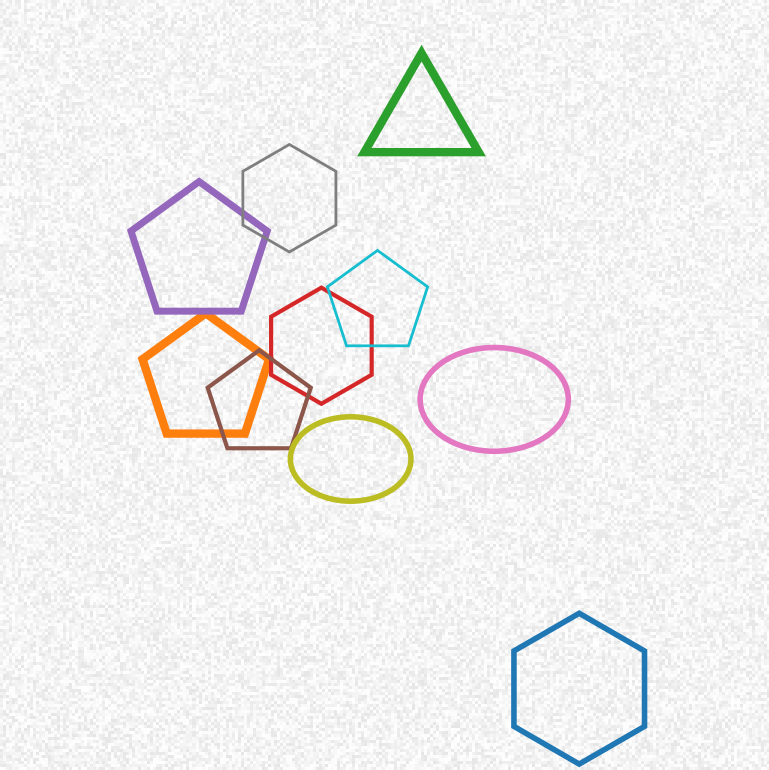[{"shape": "hexagon", "thickness": 2, "radius": 0.49, "center": [0.752, 0.106]}, {"shape": "pentagon", "thickness": 3, "radius": 0.43, "center": [0.267, 0.507]}, {"shape": "triangle", "thickness": 3, "radius": 0.43, "center": [0.547, 0.845]}, {"shape": "hexagon", "thickness": 1.5, "radius": 0.38, "center": [0.417, 0.551]}, {"shape": "pentagon", "thickness": 2.5, "radius": 0.47, "center": [0.259, 0.671]}, {"shape": "pentagon", "thickness": 1.5, "radius": 0.35, "center": [0.337, 0.475]}, {"shape": "oval", "thickness": 2, "radius": 0.48, "center": [0.642, 0.481]}, {"shape": "hexagon", "thickness": 1, "radius": 0.35, "center": [0.376, 0.743]}, {"shape": "oval", "thickness": 2, "radius": 0.39, "center": [0.455, 0.404]}, {"shape": "pentagon", "thickness": 1, "radius": 0.34, "center": [0.49, 0.606]}]